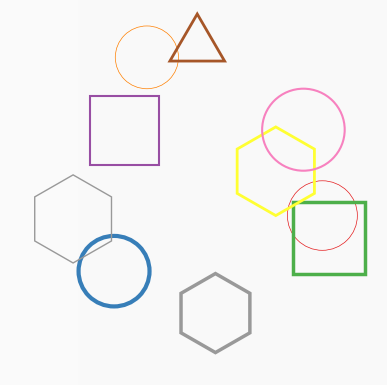[{"shape": "circle", "thickness": 0.5, "radius": 0.45, "center": [0.832, 0.44]}, {"shape": "circle", "thickness": 3, "radius": 0.46, "center": [0.294, 0.296]}, {"shape": "square", "thickness": 2.5, "radius": 0.46, "center": [0.85, 0.382]}, {"shape": "square", "thickness": 1.5, "radius": 0.45, "center": [0.321, 0.66]}, {"shape": "circle", "thickness": 0.5, "radius": 0.41, "center": [0.379, 0.851]}, {"shape": "hexagon", "thickness": 2, "radius": 0.58, "center": [0.712, 0.555]}, {"shape": "triangle", "thickness": 2, "radius": 0.41, "center": [0.509, 0.882]}, {"shape": "circle", "thickness": 1.5, "radius": 0.53, "center": [0.783, 0.663]}, {"shape": "hexagon", "thickness": 1, "radius": 0.57, "center": [0.189, 0.431]}, {"shape": "hexagon", "thickness": 2.5, "radius": 0.51, "center": [0.556, 0.187]}]